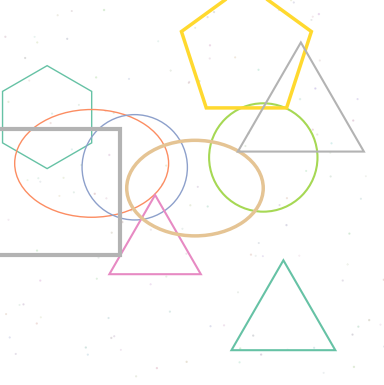[{"shape": "hexagon", "thickness": 1, "radius": 0.67, "center": [0.122, 0.696]}, {"shape": "triangle", "thickness": 1.5, "radius": 0.78, "center": [0.736, 0.168]}, {"shape": "oval", "thickness": 1, "radius": 1.0, "center": [0.238, 0.576]}, {"shape": "circle", "thickness": 1, "radius": 0.68, "center": [0.35, 0.565]}, {"shape": "triangle", "thickness": 1.5, "radius": 0.69, "center": [0.403, 0.356]}, {"shape": "circle", "thickness": 1.5, "radius": 0.7, "center": [0.684, 0.591]}, {"shape": "pentagon", "thickness": 2.5, "radius": 0.89, "center": [0.64, 0.863]}, {"shape": "oval", "thickness": 2.5, "radius": 0.89, "center": [0.506, 0.511]}, {"shape": "square", "thickness": 3, "radius": 0.82, "center": [0.148, 0.501]}, {"shape": "triangle", "thickness": 1.5, "radius": 0.94, "center": [0.781, 0.701]}]